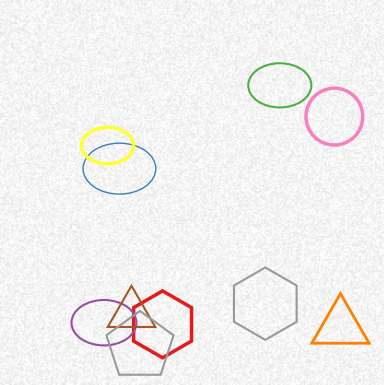[{"shape": "hexagon", "thickness": 2.5, "radius": 0.43, "center": [0.422, 0.158]}, {"shape": "oval", "thickness": 1, "radius": 0.47, "center": [0.31, 0.562]}, {"shape": "oval", "thickness": 1.5, "radius": 0.41, "center": [0.727, 0.778]}, {"shape": "oval", "thickness": 1.5, "radius": 0.42, "center": [0.27, 0.162]}, {"shape": "triangle", "thickness": 2, "radius": 0.43, "center": [0.884, 0.151]}, {"shape": "oval", "thickness": 2.5, "radius": 0.34, "center": [0.28, 0.622]}, {"shape": "triangle", "thickness": 1.5, "radius": 0.36, "center": [0.342, 0.186]}, {"shape": "circle", "thickness": 2.5, "radius": 0.37, "center": [0.869, 0.697]}, {"shape": "hexagon", "thickness": 1.5, "radius": 0.47, "center": [0.689, 0.211]}, {"shape": "pentagon", "thickness": 1.5, "radius": 0.46, "center": [0.363, 0.101]}]